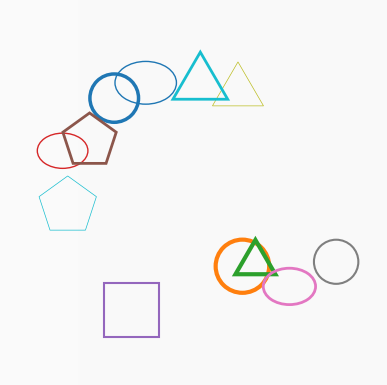[{"shape": "oval", "thickness": 1, "radius": 0.4, "center": [0.376, 0.785]}, {"shape": "circle", "thickness": 2.5, "radius": 0.31, "center": [0.295, 0.745]}, {"shape": "circle", "thickness": 3, "radius": 0.35, "center": [0.626, 0.309]}, {"shape": "triangle", "thickness": 3, "radius": 0.3, "center": [0.659, 0.317]}, {"shape": "oval", "thickness": 1, "radius": 0.33, "center": [0.162, 0.608]}, {"shape": "square", "thickness": 1.5, "radius": 0.35, "center": [0.34, 0.195]}, {"shape": "pentagon", "thickness": 2, "radius": 0.36, "center": [0.231, 0.634]}, {"shape": "oval", "thickness": 2, "radius": 0.34, "center": [0.747, 0.256]}, {"shape": "circle", "thickness": 1.5, "radius": 0.29, "center": [0.867, 0.32]}, {"shape": "triangle", "thickness": 0.5, "radius": 0.38, "center": [0.614, 0.763]}, {"shape": "triangle", "thickness": 2, "radius": 0.41, "center": [0.517, 0.783]}, {"shape": "pentagon", "thickness": 0.5, "radius": 0.39, "center": [0.175, 0.465]}]